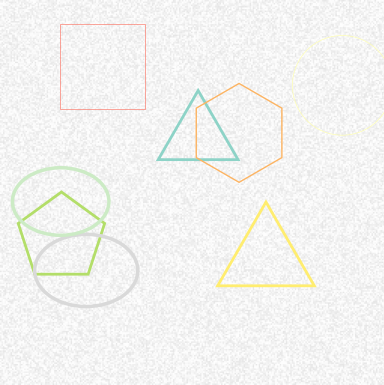[{"shape": "triangle", "thickness": 2, "radius": 0.6, "center": [0.515, 0.645]}, {"shape": "circle", "thickness": 0.5, "radius": 0.65, "center": [0.889, 0.778]}, {"shape": "square", "thickness": 0.5, "radius": 0.55, "center": [0.266, 0.828]}, {"shape": "hexagon", "thickness": 1, "radius": 0.64, "center": [0.621, 0.655]}, {"shape": "pentagon", "thickness": 2, "radius": 0.59, "center": [0.16, 0.383]}, {"shape": "oval", "thickness": 2.5, "radius": 0.67, "center": [0.224, 0.298]}, {"shape": "oval", "thickness": 2.5, "radius": 0.63, "center": [0.158, 0.477]}, {"shape": "triangle", "thickness": 2, "radius": 0.73, "center": [0.691, 0.33]}]